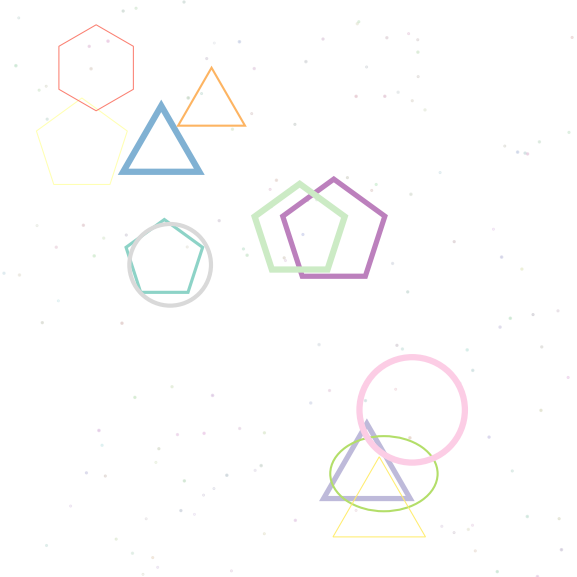[{"shape": "pentagon", "thickness": 1.5, "radius": 0.35, "center": [0.285, 0.549]}, {"shape": "pentagon", "thickness": 0.5, "radius": 0.41, "center": [0.142, 0.747]}, {"shape": "triangle", "thickness": 2.5, "radius": 0.43, "center": [0.635, 0.179]}, {"shape": "hexagon", "thickness": 0.5, "radius": 0.37, "center": [0.166, 0.882]}, {"shape": "triangle", "thickness": 3, "radius": 0.38, "center": [0.279, 0.74]}, {"shape": "triangle", "thickness": 1, "radius": 0.33, "center": [0.366, 0.815]}, {"shape": "oval", "thickness": 1, "radius": 0.46, "center": [0.665, 0.179]}, {"shape": "circle", "thickness": 3, "radius": 0.46, "center": [0.714, 0.289]}, {"shape": "circle", "thickness": 2, "radius": 0.35, "center": [0.295, 0.541]}, {"shape": "pentagon", "thickness": 2.5, "radius": 0.46, "center": [0.578, 0.596]}, {"shape": "pentagon", "thickness": 3, "radius": 0.41, "center": [0.519, 0.599]}, {"shape": "triangle", "thickness": 0.5, "radius": 0.46, "center": [0.657, 0.116]}]